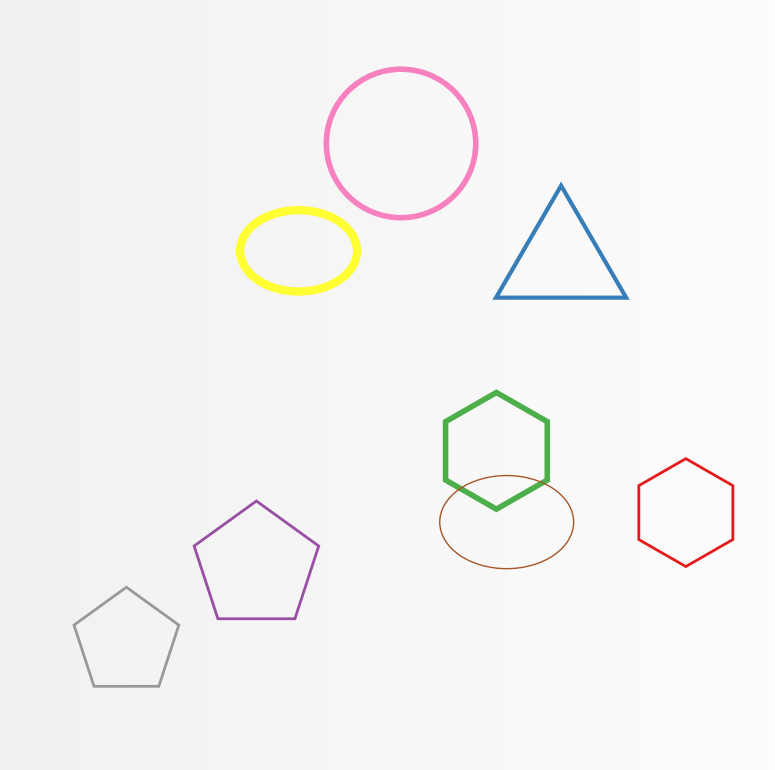[{"shape": "hexagon", "thickness": 1, "radius": 0.35, "center": [0.885, 0.334]}, {"shape": "triangle", "thickness": 1.5, "radius": 0.48, "center": [0.724, 0.662]}, {"shape": "hexagon", "thickness": 2, "radius": 0.38, "center": [0.641, 0.415]}, {"shape": "pentagon", "thickness": 1, "radius": 0.42, "center": [0.331, 0.265]}, {"shape": "oval", "thickness": 3, "radius": 0.38, "center": [0.385, 0.674]}, {"shape": "oval", "thickness": 0.5, "radius": 0.43, "center": [0.654, 0.322]}, {"shape": "circle", "thickness": 2, "radius": 0.48, "center": [0.517, 0.814]}, {"shape": "pentagon", "thickness": 1, "radius": 0.36, "center": [0.163, 0.166]}]